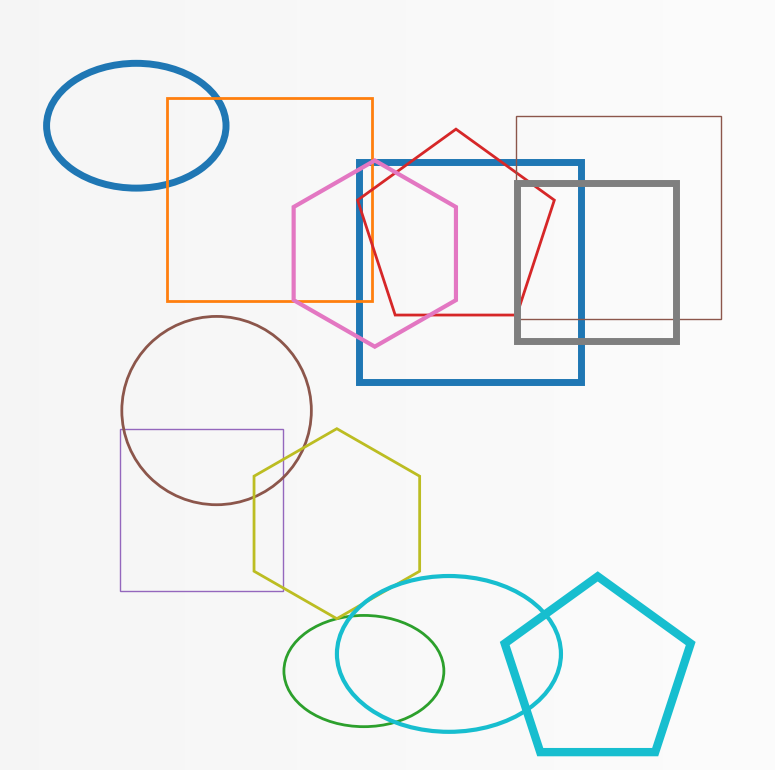[{"shape": "square", "thickness": 2.5, "radius": 0.71, "center": [0.607, 0.647]}, {"shape": "oval", "thickness": 2.5, "radius": 0.58, "center": [0.176, 0.837]}, {"shape": "square", "thickness": 1, "radius": 0.66, "center": [0.348, 0.741]}, {"shape": "oval", "thickness": 1, "radius": 0.52, "center": [0.47, 0.129]}, {"shape": "pentagon", "thickness": 1, "radius": 0.67, "center": [0.588, 0.699]}, {"shape": "square", "thickness": 0.5, "radius": 0.53, "center": [0.26, 0.337]}, {"shape": "square", "thickness": 0.5, "radius": 0.66, "center": [0.798, 0.717]}, {"shape": "circle", "thickness": 1, "radius": 0.61, "center": [0.279, 0.467]}, {"shape": "hexagon", "thickness": 1.5, "radius": 0.6, "center": [0.484, 0.671]}, {"shape": "square", "thickness": 2.5, "radius": 0.51, "center": [0.77, 0.659]}, {"shape": "hexagon", "thickness": 1, "radius": 0.62, "center": [0.435, 0.32]}, {"shape": "pentagon", "thickness": 3, "radius": 0.63, "center": [0.771, 0.125]}, {"shape": "oval", "thickness": 1.5, "radius": 0.72, "center": [0.579, 0.151]}]